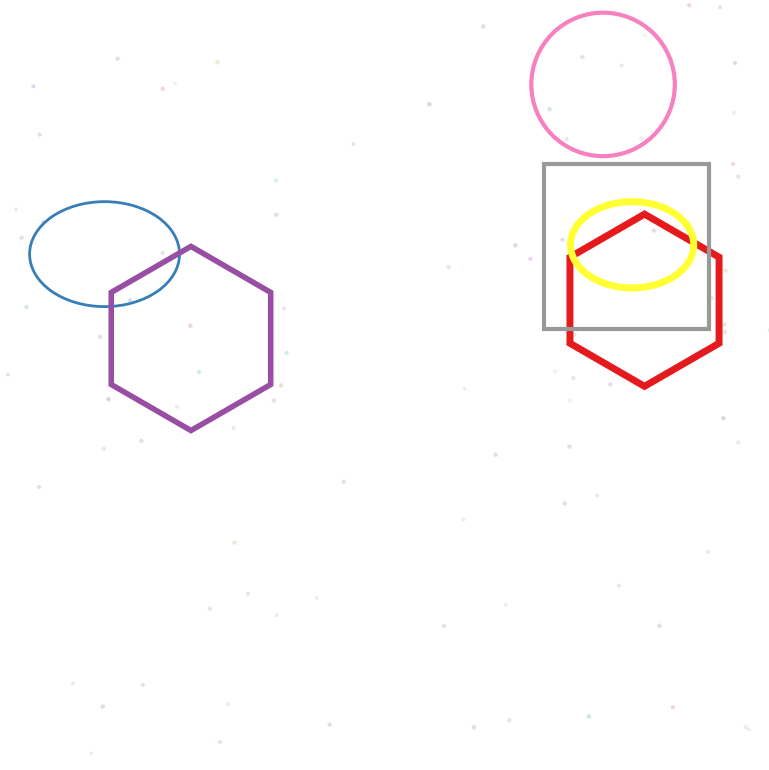[{"shape": "hexagon", "thickness": 2.5, "radius": 0.56, "center": [0.837, 0.61]}, {"shape": "oval", "thickness": 1, "radius": 0.49, "center": [0.136, 0.67]}, {"shape": "hexagon", "thickness": 2, "radius": 0.6, "center": [0.248, 0.56]}, {"shape": "oval", "thickness": 2.5, "radius": 0.4, "center": [0.821, 0.682]}, {"shape": "circle", "thickness": 1.5, "radius": 0.47, "center": [0.783, 0.89]}, {"shape": "square", "thickness": 1.5, "radius": 0.54, "center": [0.814, 0.68]}]